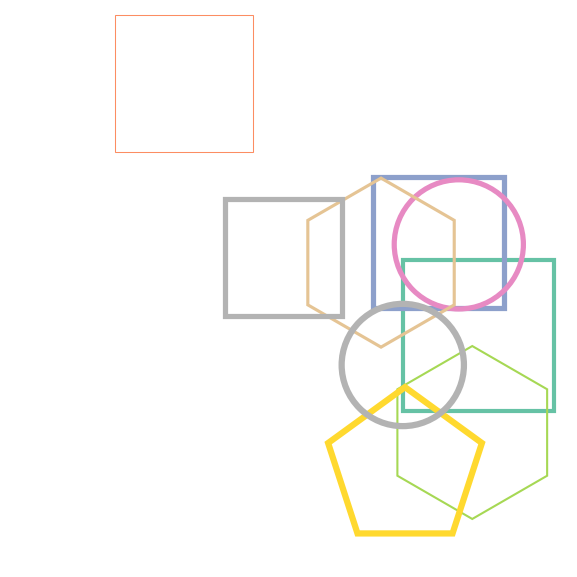[{"shape": "square", "thickness": 2, "radius": 0.65, "center": [0.829, 0.417]}, {"shape": "square", "thickness": 0.5, "radius": 0.6, "center": [0.319, 0.855]}, {"shape": "square", "thickness": 2.5, "radius": 0.57, "center": [0.76, 0.58]}, {"shape": "circle", "thickness": 2.5, "radius": 0.56, "center": [0.794, 0.576]}, {"shape": "hexagon", "thickness": 1, "radius": 0.75, "center": [0.818, 0.25]}, {"shape": "pentagon", "thickness": 3, "radius": 0.7, "center": [0.701, 0.189]}, {"shape": "hexagon", "thickness": 1.5, "radius": 0.73, "center": [0.66, 0.544]}, {"shape": "circle", "thickness": 3, "radius": 0.53, "center": [0.697, 0.367]}, {"shape": "square", "thickness": 2.5, "radius": 0.51, "center": [0.491, 0.554]}]